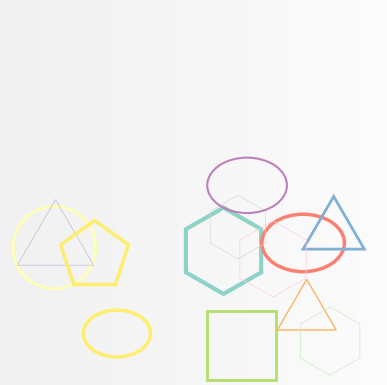[{"shape": "hexagon", "thickness": 3, "radius": 0.56, "center": [0.577, 0.349]}, {"shape": "circle", "thickness": 2, "radius": 0.53, "center": [0.14, 0.357]}, {"shape": "triangle", "thickness": 0.5, "radius": 0.57, "center": [0.143, 0.368]}, {"shape": "oval", "thickness": 2.5, "radius": 0.53, "center": [0.782, 0.369]}, {"shape": "triangle", "thickness": 2, "radius": 0.46, "center": [0.861, 0.399]}, {"shape": "triangle", "thickness": 1, "radius": 0.44, "center": [0.792, 0.187]}, {"shape": "square", "thickness": 2, "radius": 0.45, "center": [0.623, 0.102]}, {"shape": "hexagon", "thickness": 0.5, "radius": 0.49, "center": [0.705, 0.327]}, {"shape": "hexagon", "thickness": 0.5, "radius": 0.41, "center": [0.614, 0.41]}, {"shape": "oval", "thickness": 1.5, "radius": 0.51, "center": [0.638, 0.519]}, {"shape": "hexagon", "thickness": 0.5, "radius": 0.44, "center": [0.852, 0.114]}, {"shape": "pentagon", "thickness": 2.5, "radius": 0.46, "center": [0.244, 0.335]}, {"shape": "oval", "thickness": 2.5, "radius": 0.43, "center": [0.302, 0.134]}]